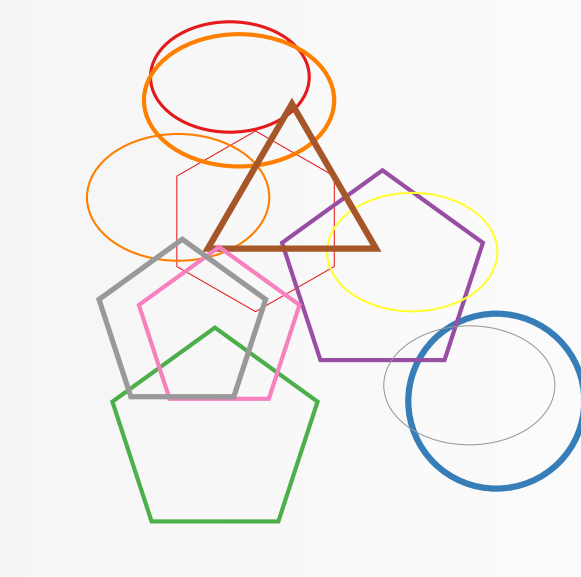[{"shape": "hexagon", "thickness": 0.5, "radius": 0.78, "center": [0.44, 0.616]}, {"shape": "oval", "thickness": 1.5, "radius": 0.68, "center": [0.395, 0.866]}, {"shape": "circle", "thickness": 3, "radius": 0.76, "center": [0.854, 0.305]}, {"shape": "pentagon", "thickness": 2, "radius": 0.93, "center": [0.37, 0.246]}, {"shape": "pentagon", "thickness": 2, "radius": 0.91, "center": [0.658, 0.523]}, {"shape": "oval", "thickness": 1, "radius": 0.78, "center": [0.306, 0.657]}, {"shape": "oval", "thickness": 2, "radius": 0.82, "center": [0.411, 0.825]}, {"shape": "oval", "thickness": 1, "radius": 0.73, "center": [0.709, 0.563]}, {"shape": "triangle", "thickness": 3, "radius": 0.84, "center": [0.502, 0.652]}, {"shape": "pentagon", "thickness": 2, "radius": 0.73, "center": [0.377, 0.426]}, {"shape": "pentagon", "thickness": 2.5, "radius": 0.75, "center": [0.314, 0.434]}, {"shape": "oval", "thickness": 0.5, "radius": 0.74, "center": [0.807, 0.332]}]